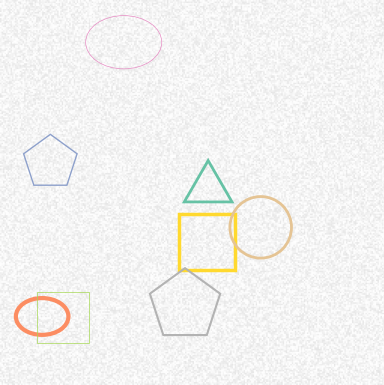[{"shape": "triangle", "thickness": 2, "radius": 0.36, "center": [0.541, 0.511]}, {"shape": "oval", "thickness": 3, "radius": 0.34, "center": [0.109, 0.178]}, {"shape": "pentagon", "thickness": 1, "radius": 0.37, "center": [0.131, 0.578]}, {"shape": "oval", "thickness": 0.5, "radius": 0.49, "center": [0.321, 0.89]}, {"shape": "square", "thickness": 0.5, "radius": 0.34, "center": [0.163, 0.175]}, {"shape": "square", "thickness": 2.5, "radius": 0.36, "center": [0.537, 0.371]}, {"shape": "circle", "thickness": 2, "radius": 0.4, "center": [0.677, 0.41]}, {"shape": "pentagon", "thickness": 1.5, "radius": 0.48, "center": [0.481, 0.207]}]